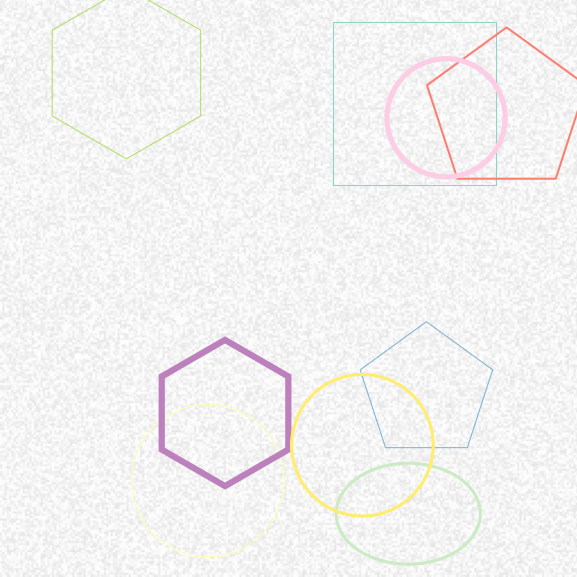[{"shape": "square", "thickness": 0.5, "radius": 0.7, "center": [0.717, 0.82]}, {"shape": "circle", "thickness": 0.5, "radius": 0.66, "center": [0.36, 0.167]}, {"shape": "pentagon", "thickness": 1, "radius": 0.72, "center": [0.877, 0.807]}, {"shape": "pentagon", "thickness": 0.5, "radius": 0.6, "center": [0.738, 0.321]}, {"shape": "hexagon", "thickness": 0.5, "radius": 0.74, "center": [0.219, 0.872]}, {"shape": "circle", "thickness": 2.5, "radius": 0.51, "center": [0.772, 0.795]}, {"shape": "hexagon", "thickness": 3, "radius": 0.63, "center": [0.39, 0.284]}, {"shape": "oval", "thickness": 1.5, "radius": 0.62, "center": [0.707, 0.11]}, {"shape": "circle", "thickness": 1.5, "radius": 0.61, "center": [0.628, 0.228]}]